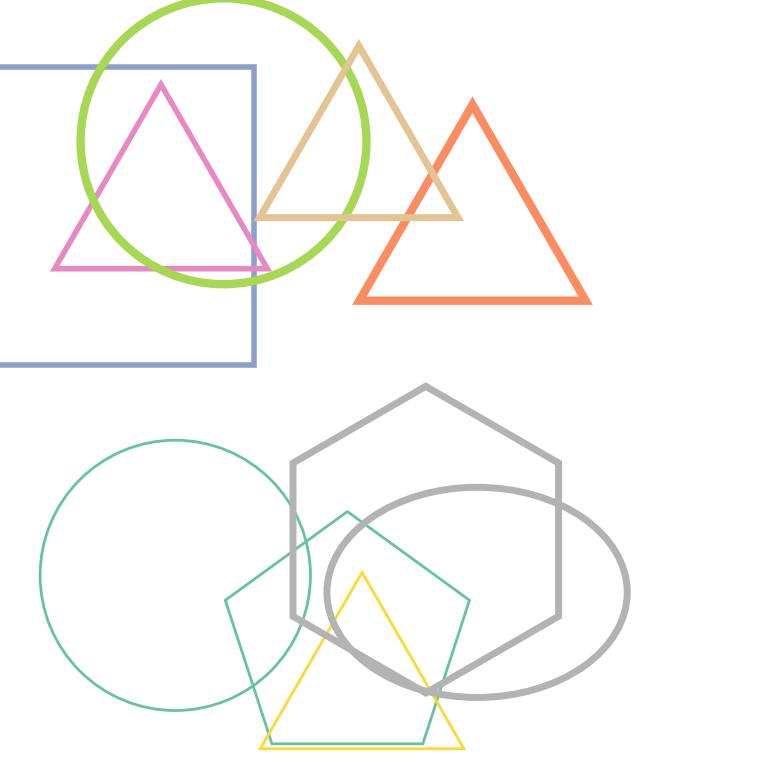[{"shape": "circle", "thickness": 1, "radius": 0.88, "center": [0.228, 0.253]}, {"shape": "pentagon", "thickness": 1, "radius": 0.83, "center": [0.451, 0.169]}, {"shape": "triangle", "thickness": 3, "radius": 0.85, "center": [0.614, 0.694]}, {"shape": "square", "thickness": 2, "radius": 0.97, "center": [0.136, 0.719]}, {"shape": "triangle", "thickness": 2, "radius": 0.8, "center": [0.209, 0.731]}, {"shape": "circle", "thickness": 3, "radius": 0.93, "center": [0.29, 0.817]}, {"shape": "triangle", "thickness": 1, "radius": 0.76, "center": [0.47, 0.104]}, {"shape": "triangle", "thickness": 2.5, "radius": 0.74, "center": [0.466, 0.792]}, {"shape": "oval", "thickness": 2.5, "radius": 0.97, "center": [0.62, 0.231]}, {"shape": "hexagon", "thickness": 2.5, "radius": 1.0, "center": [0.553, 0.299]}]